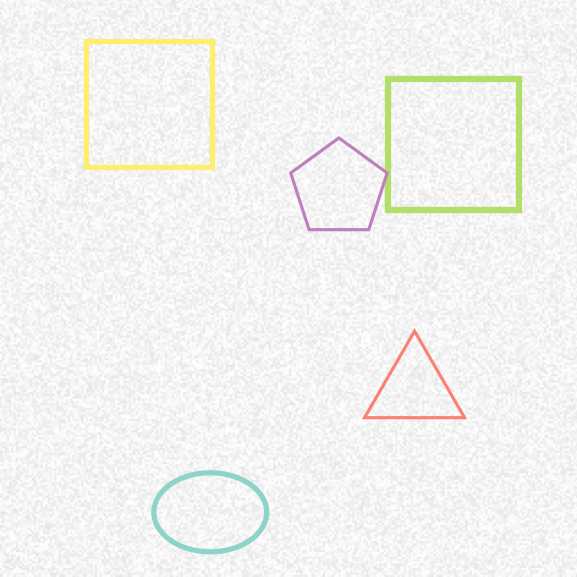[{"shape": "oval", "thickness": 2.5, "radius": 0.49, "center": [0.364, 0.112]}, {"shape": "triangle", "thickness": 1.5, "radius": 0.5, "center": [0.718, 0.326]}, {"shape": "square", "thickness": 3, "radius": 0.57, "center": [0.785, 0.749]}, {"shape": "pentagon", "thickness": 1.5, "radius": 0.44, "center": [0.587, 0.672]}, {"shape": "square", "thickness": 2.5, "radius": 0.55, "center": [0.259, 0.819]}]